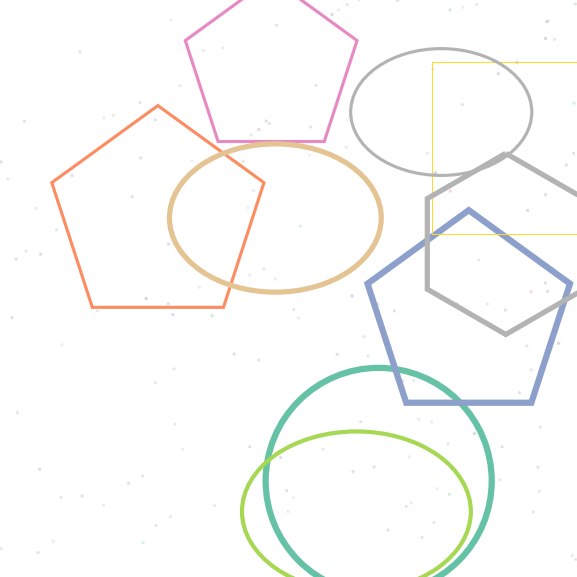[{"shape": "circle", "thickness": 3, "radius": 0.98, "center": [0.656, 0.166]}, {"shape": "pentagon", "thickness": 1.5, "radius": 0.97, "center": [0.273, 0.623]}, {"shape": "pentagon", "thickness": 3, "radius": 0.92, "center": [0.812, 0.451]}, {"shape": "pentagon", "thickness": 1.5, "radius": 0.78, "center": [0.47, 0.881]}, {"shape": "oval", "thickness": 2, "radius": 0.99, "center": [0.617, 0.113]}, {"shape": "square", "thickness": 0.5, "radius": 0.74, "center": [0.896, 0.742]}, {"shape": "oval", "thickness": 2.5, "radius": 0.92, "center": [0.477, 0.622]}, {"shape": "hexagon", "thickness": 2.5, "radius": 0.78, "center": [0.876, 0.577]}, {"shape": "oval", "thickness": 1.5, "radius": 0.78, "center": [0.764, 0.805]}]